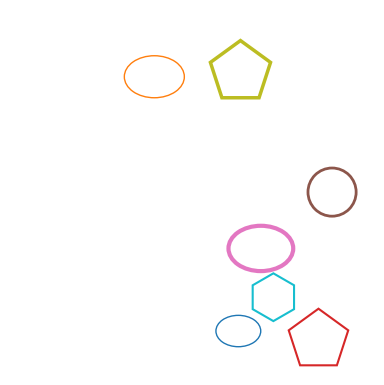[{"shape": "oval", "thickness": 1, "radius": 0.29, "center": [0.619, 0.14]}, {"shape": "oval", "thickness": 1, "radius": 0.39, "center": [0.401, 0.801]}, {"shape": "pentagon", "thickness": 1.5, "radius": 0.41, "center": [0.827, 0.117]}, {"shape": "circle", "thickness": 2, "radius": 0.31, "center": [0.862, 0.501]}, {"shape": "oval", "thickness": 3, "radius": 0.42, "center": [0.678, 0.355]}, {"shape": "pentagon", "thickness": 2.5, "radius": 0.41, "center": [0.625, 0.813]}, {"shape": "hexagon", "thickness": 1.5, "radius": 0.31, "center": [0.71, 0.228]}]